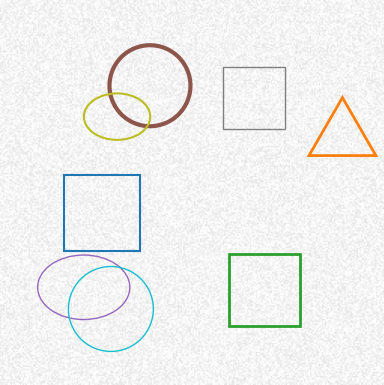[{"shape": "square", "thickness": 1.5, "radius": 0.49, "center": [0.265, 0.446]}, {"shape": "triangle", "thickness": 2, "radius": 0.5, "center": [0.889, 0.646]}, {"shape": "square", "thickness": 2, "radius": 0.46, "center": [0.687, 0.247]}, {"shape": "oval", "thickness": 1, "radius": 0.6, "center": [0.218, 0.254]}, {"shape": "circle", "thickness": 3, "radius": 0.53, "center": [0.39, 0.777]}, {"shape": "square", "thickness": 1, "radius": 0.4, "center": [0.661, 0.745]}, {"shape": "oval", "thickness": 1.5, "radius": 0.43, "center": [0.304, 0.697]}, {"shape": "circle", "thickness": 1, "radius": 0.55, "center": [0.288, 0.198]}]